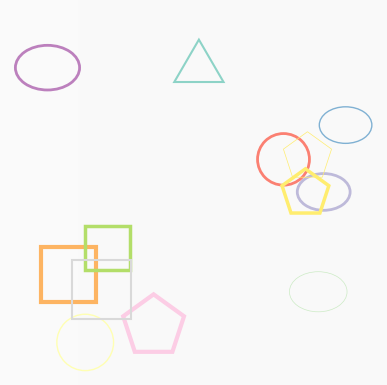[{"shape": "triangle", "thickness": 1.5, "radius": 0.37, "center": [0.513, 0.824]}, {"shape": "circle", "thickness": 1, "radius": 0.37, "center": [0.22, 0.111]}, {"shape": "oval", "thickness": 2, "radius": 0.34, "center": [0.835, 0.501]}, {"shape": "circle", "thickness": 2, "radius": 0.33, "center": [0.732, 0.586]}, {"shape": "oval", "thickness": 1, "radius": 0.34, "center": [0.892, 0.675]}, {"shape": "square", "thickness": 3, "radius": 0.35, "center": [0.176, 0.287]}, {"shape": "square", "thickness": 2.5, "radius": 0.29, "center": [0.277, 0.356]}, {"shape": "pentagon", "thickness": 3, "radius": 0.41, "center": [0.396, 0.153]}, {"shape": "square", "thickness": 1.5, "radius": 0.38, "center": [0.261, 0.248]}, {"shape": "oval", "thickness": 2, "radius": 0.41, "center": [0.123, 0.824]}, {"shape": "oval", "thickness": 0.5, "radius": 0.37, "center": [0.821, 0.242]}, {"shape": "pentagon", "thickness": 2.5, "radius": 0.32, "center": [0.788, 0.498]}, {"shape": "pentagon", "thickness": 0.5, "radius": 0.33, "center": [0.793, 0.593]}]